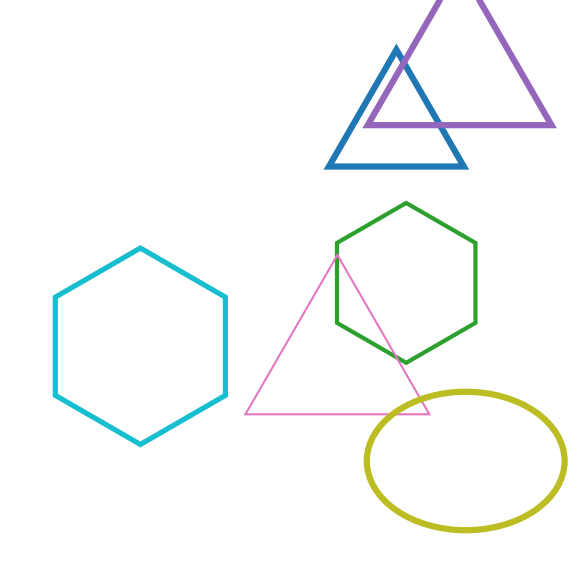[{"shape": "triangle", "thickness": 3, "radius": 0.67, "center": [0.686, 0.778]}, {"shape": "hexagon", "thickness": 2, "radius": 0.69, "center": [0.703, 0.509]}, {"shape": "triangle", "thickness": 3, "radius": 0.92, "center": [0.796, 0.874]}, {"shape": "triangle", "thickness": 1, "radius": 0.92, "center": [0.584, 0.374]}, {"shape": "oval", "thickness": 3, "radius": 0.86, "center": [0.806, 0.201]}, {"shape": "hexagon", "thickness": 2.5, "radius": 0.85, "center": [0.243, 0.4]}]